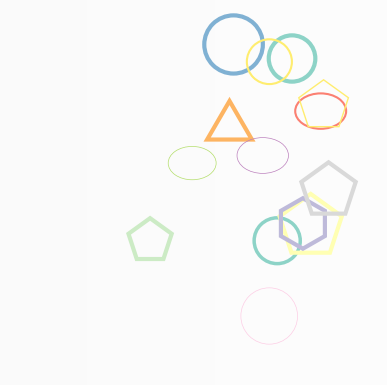[{"shape": "circle", "thickness": 3, "radius": 0.3, "center": [0.754, 0.848]}, {"shape": "circle", "thickness": 2.5, "radius": 0.3, "center": [0.715, 0.375]}, {"shape": "pentagon", "thickness": 3, "radius": 0.42, "center": [0.802, 0.412]}, {"shape": "hexagon", "thickness": 3, "radius": 0.33, "center": [0.782, 0.42]}, {"shape": "oval", "thickness": 1.5, "radius": 0.33, "center": [0.828, 0.711]}, {"shape": "circle", "thickness": 3, "radius": 0.38, "center": [0.603, 0.884]}, {"shape": "triangle", "thickness": 3, "radius": 0.33, "center": [0.592, 0.671]}, {"shape": "oval", "thickness": 0.5, "radius": 0.31, "center": [0.496, 0.576]}, {"shape": "circle", "thickness": 0.5, "radius": 0.37, "center": [0.695, 0.179]}, {"shape": "pentagon", "thickness": 3, "radius": 0.37, "center": [0.848, 0.505]}, {"shape": "oval", "thickness": 0.5, "radius": 0.33, "center": [0.678, 0.596]}, {"shape": "pentagon", "thickness": 3, "radius": 0.29, "center": [0.387, 0.375]}, {"shape": "pentagon", "thickness": 1, "radius": 0.34, "center": [0.835, 0.725]}, {"shape": "circle", "thickness": 1.5, "radius": 0.29, "center": [0.695, 0.84]}]